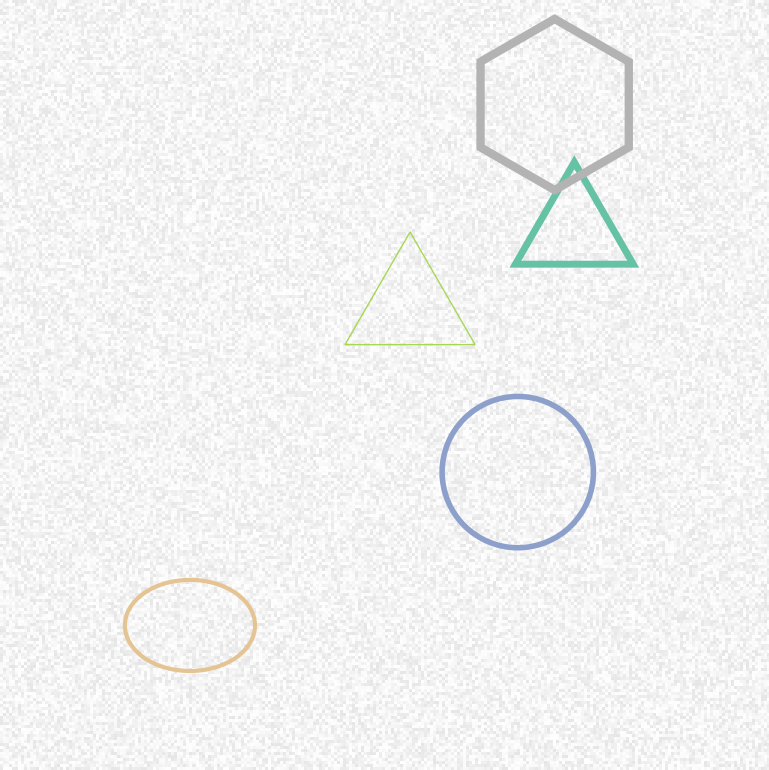[{"shape": "triangle", "thickness": 2.5, "radius": 0.44, "center": [0.746, 0.701]}, {"shape": "circle", "thickness": 2, "radius": 0.49, "center": [0.672, 0.387]}, {"shape": "triangle", "thickness": 0.5, "radius": 0.49, "center": [0.533, 0.601]}, {"shape": "oval", "thickness": 1.5, "radius": 0.42, "center": [0.247, 0.188]}, {"shape": "hexagon", "thickness": 3, "radius": 0.56, "center": [0.72, 0.864]}]